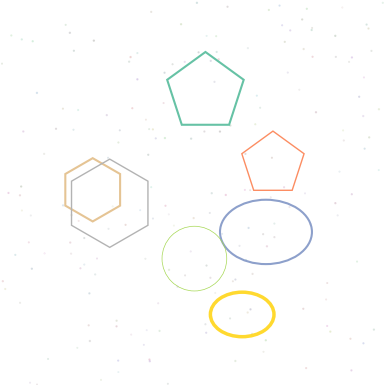[{"shape": "pentagon", "thickness": 1.5, "radius": 0.52, "center": [0.534, 0.76]}, {"shape": "pentagon", "thickness": 1, "radius": 0.42, "center": [0.709, 0.574]}, {"shape": "oval", "thickness": 1.5, "radius": 0.6, "center": [0.691, 0.398]}, {"shape": "circle", "thickness": 0.5, "radius": 0.42, "center": [0.505, 0.328]}, {"shape": "oval", "thickness": 2.5, "radius": 0.41, "center": [0.629, 0.183]}, {"shape": "hexagon", "thickness": 1.5, "radius": 0.41, "center": [0.241, 0.507]}, {"shape": "hexagon", "thickness": 1, "radius": 0.57, "center": [0.285, 0.472]}]